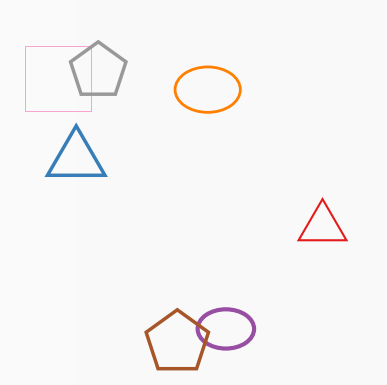[{"shape": "triangle", "thickness": 1.5, "radius": 0.36, "center": [0.832, 0.412]}, {"shape": "triangle", "thickness": 2.5, "radius": 0.43, "center": [0.197, 0.588]}, {"shape": "oval", "thickness": 3, "radius": 0.36, "center": [0.583, 0.146]}, {"shape": "oval", "thickness": 2, "radius": 0.42, "center": [0.536, 0.767]}, {"shape": "pentagon", "thickness": 2.5, "radius": 0.42, "center": [0.458, 0.111]}, {"shape": "square", "thickness": 0.5, "radius": 0.42, "center": [0.15, 0.795]}, {"shape": "pentagon", "thickness": 2.5, "radius": 0.38, "center": [0.254, 0.816]}]